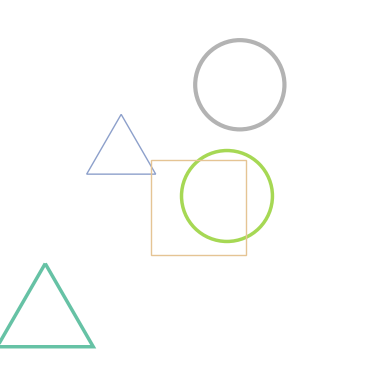[{"shape": "triangle", "thickness": 2.5, "radius": 0.72, "center": [0.117, 0.171]}, {"shape": "triangle", "thickness": 1, "radius": 0.52, "center": [0.315, 0.599]}, {"shape": "circle", "thickness": 2.5, "radius": 0.59, "center": [0.59, 0.491]}, {"shape": "square", "thickness": 1, "radius": 0.62, "center": [0.516, 0.461]}, {"shape": "circle", "thickness": 3, "radius": 0.58, "center": [0.623, 0.78]}]